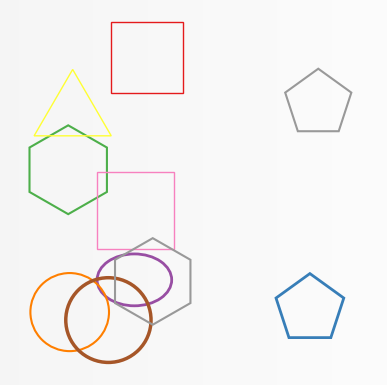[{"shape": "square", "thickness": 1, "radius": 0.46, "center": [0.379, 0.851]}, {"shape": "pentagon", "thickness": 2, "radius": 0.46, "center": [0.8, 0.197]}, {"shape": "hexagon", "thickness": 1.5, "radius": 0.58, "center": [0.176, 0.559]}, {"shape": "oval", "thickness": 2, "radius": 0.48, "center": [0.347, 0.273]}, {"shape": "circle", "thickness": 1.5, "radius": 0.51, "center": [0.18, 0.189]}, {"shape": "triangle", "thickness": 1, "radius": 0.57, "center": [0.188, 0.705]}, {"shape": "circle", "thickness": 2.5, "radius": 0.55, "center": [0.28, 0.169]}, {"shape": "square", "thickness": 1, "radius": 0.5, "center": [0.349, 0.453]}, {"shape": "hexagon", "thickness": 1.5, "radius": 0.56, "center": [0.394, 0.269]}, {"shape": "pentagon", "thickness": 1.5, "radius": 0.45, "center": [0.821, 0.732]}]